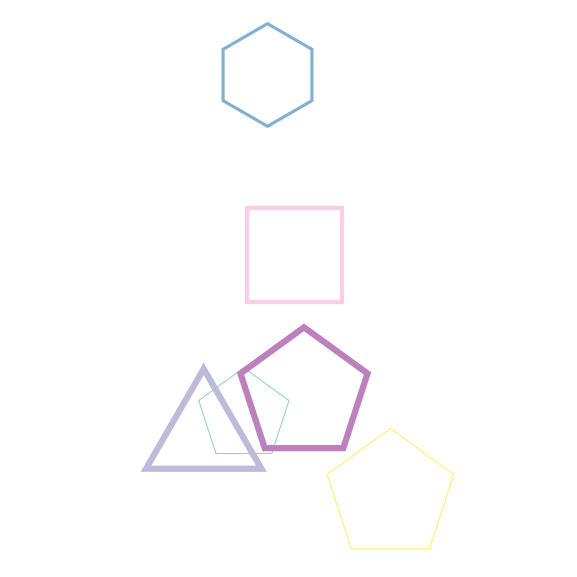[{"shape": "pentagon", "thickness": 0.5, "radius": 0.41, "center": [0.422, 0.28]}, {"shape": "triangle", "thickness": 3, "radius": 0.58, "center": [0.353, 0.245]}, {"shape": "hexagon", "thickness": 1.5, "radius": 0.44, "center": [0.463, 0.869]}, {"shape": "square", "thickness": 2, "radius": 0.41, "center": [0.51, 0.558]}, {"shape": "pentagon", "thickness": 3, "radius": 0.58, "center": [0.526, 0.317]}, {"shape": "pentagon", "thickness": 0.5, "radius": 0.58, "center": [0.676, 0.142]}]